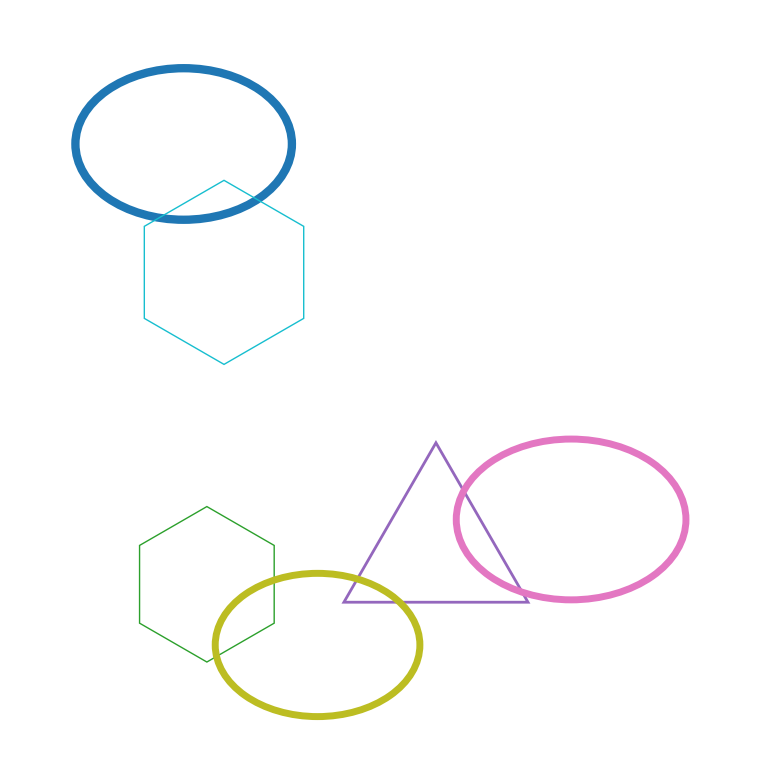[{"shape": "oval", "thickness": 3, "radius": 0.7, "center": [0.239, 0.813]}, {"shape": "hexagon", "thickness": 0.5, "radius": 0.5, "center": [0.269, 0.241]}, {"shape": "triangle", "thickness": 1, "radius": 0.69, "center": [0.566, 0.287]}, {"shape": "oval", "thickness": 2.5, "radius": 0.75, "center": [0.742, 0.325]}, {"shape": "oval", "thickness": 2.5, "radius": 0.66, "center": [0.412, 0.162]}, {"shape": "hexagon", "thickness": 0.5, "radius": 0.6, "center": [0.291, 0.646]}]